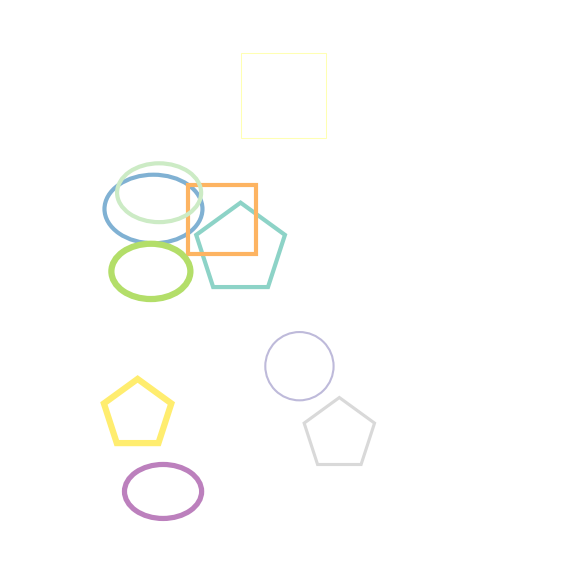[{"shape": "pentagon", "thickness": 2, "radius": 0.4, "center": [0.417, 0.567]}, {"shape": "square", "thickness": 0.5, "radius": 0.37, "center": [0.49, 0.833]}, {"shape": "circle", "thickness": 1, "radius": 0.3, "center": [0.519, 0.365]}, {"shape": "oval", "thickness": 2, "radius": 0.42, "center": [0.266, 0.637]}, {"shape": "square", "thickness": 2, "radius": 0.3, "center": [0.384, 0.619]}, {"shape": "oval", "thickness": 3, "radius": 0.34, "center": [0.261, 0.529]}, {"shape": "pentagon", "thickness": 1.5, "radius": 0.32, "center": [0.588, 0.247]}, {"shape": "oval", "thickness": 2.5, "radius": 0.33, "center": [0.282, 0.148]}, {"shape": "oval", "thickness": 2, "radius": 0.36, "center": [0.276, 0.665]}, {"shape": "pentagon", "thickness": 3, "radius": 0.31, "center": [0.238, 0.282]}]